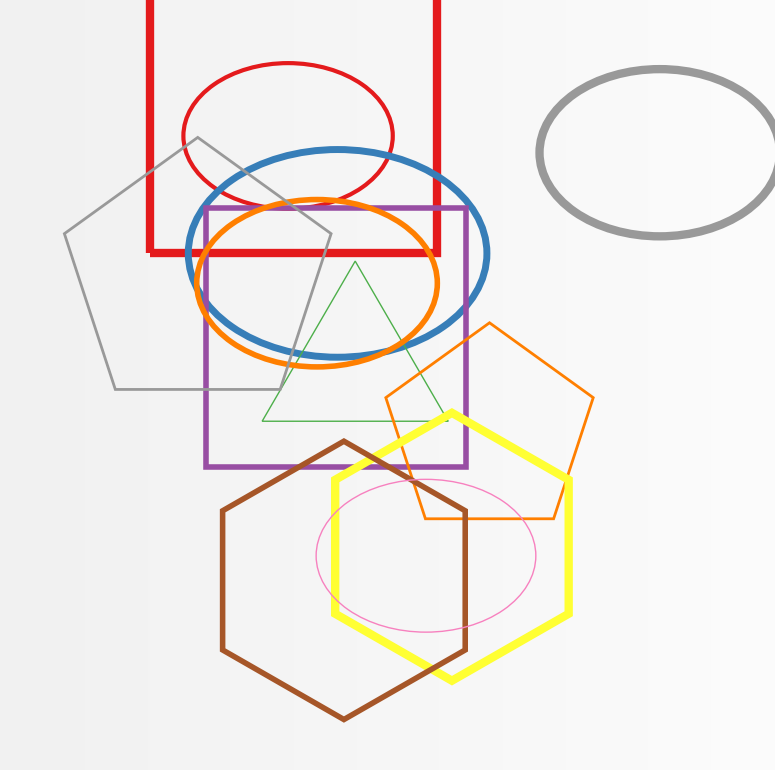[{"shape": "oval", "thickness": 1.5, "radius": 0.68, "center": [0.372, 0.823]}, {"shape": "square", "thickness": 3, "radius": 0.93, "center": [0.378, 0.856]}, {"shape": "oval", "thickness": 2.5, "radius": 0.96, "center": [0.436, 0.671]}, {"shape": "triangle", "thickness": 0.5, "radius": 0.69, "center": [0.458, 0.522]}, {"shape": "square", "thickness": 2, "radius": 0.84, "center": [0.434, 0.562]}, {"shape": "oval", "thickness": 2, "radius": 0.78, "center": [0.409, 0.632]}, {"shape": "pentagon", "thickness": 1, "radius": 0.7, "center": [0.632, 0.44]}, {"shape": "hexagon", "thickness": 3, "radius": 0.87, "center": [0.583, 0.29]}, {"shape": "hexagon", "thickness": 2, "radius": 0.9, "center": [0.444, 0.246]}, {"shape": "oval", "thickness": 0.5, "radius": 0.71, "center": [0.55, 0.278]}, {"shape": "oval", "thickness": 3, "radius": 0.78, "center": [0.851, 0.802]}, {"shape": "pentagon", "thickness": 1, "radius": 0.9, "center": [0.255, 0.641]}]